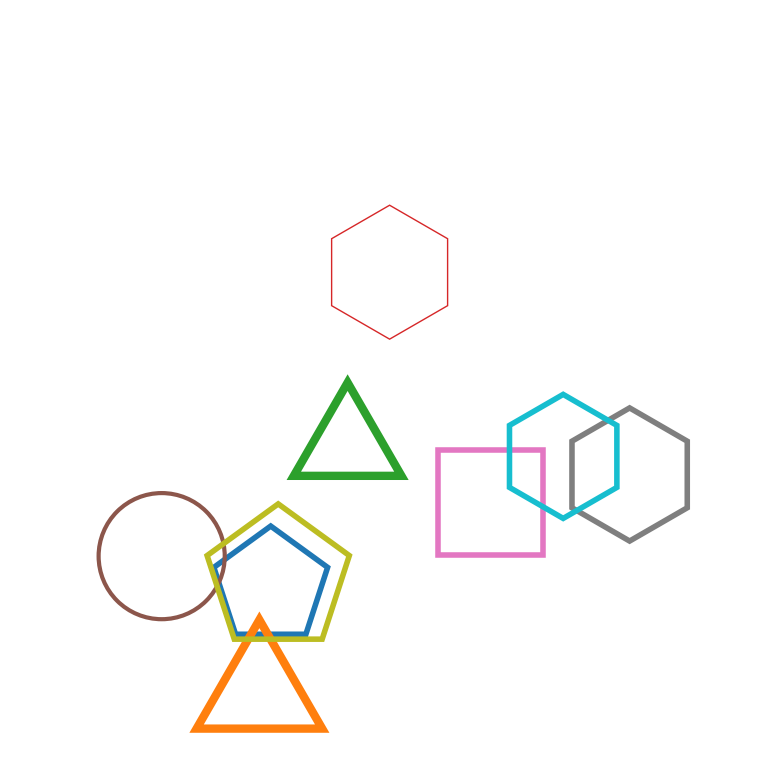[{"shape": "pentagon", "thickness": 2, "radius": 0.39, "center": [0.352, 0.239]}, {"shape": "triangle", "thickness": 3, "radius": 0.47, "center": [0.337, 0.101]}, {"shape": "triangle", "thickness": 3, "radius": 0.4, "center": [0.451, 0.422]}, {"shape": "hexagon", "thickness": 0.5, "radius": 0.43, "center": [0.506, 0.647]}, {"shape": "circle", "thickness": 1.5, "radius": 0.41, "center": [0.21, 0.278]}, {"shape": "square", "thickness": 2, "radius": 0.34, "center": [0.637, 0.347]}, {"shape": "hexagon", "thickness": 2, "radius": 0.43, "center": [0.818, 0.384]}, {"shape": "pentagon", "thickness": 2, "radius": 0.49, "center": [0.361, 0.248]}, {"shape": "hexagon", "thickness": 2, "radius": 0.4, "center": [0.731, 0.407]}]